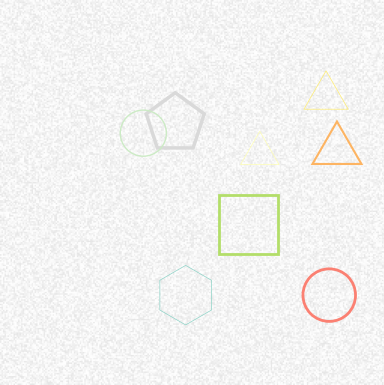[{"shape": "hexagon", "thickness": 0.5, "radius": 0.39, "center": [0.482, 0.233]}, {"shape": "triangle", "thickness": 0.5, "radius": 0.29, "center": [0.675, 0.601]}, {"shape": "circle", "thickness": 2, "radius": 0.34, "center": [0.855, 0.233]}, {"shape": "triangle", "thickness": 1.5, "radius": 0.37, "center": [0.875, 0.611]}, {"shape": "square", "thickness": 2, "radius": 0.38, "center": [0.645, 0.416]}, {"shape": "pentagon", "thickness": 2.5, "radius": 0.4, "center": [0.455, 0.68]}, {"shape": "circle", "thickness": 1, "radius": 0.3, "center": [0.372, 0.654]}, {"shape": "triangle", "thickness": 0.5, "radius": 0.33, "center": [0.847, 0.75]}]